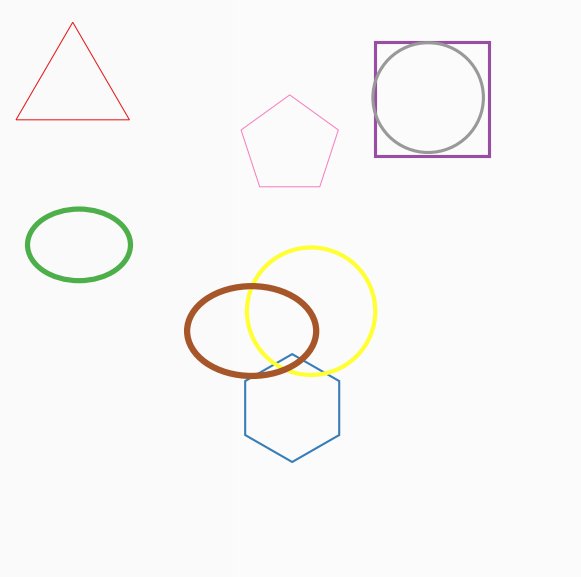[{"shape": "triangle", "thickness": 0.5, "radius": 0.56, "center": [0.125, 0.848]}, {"shape": "hexagon", "thickness": 1, "radius": 0.47, "center": [0.503, 0.293]}, {"shape": "oval", "thickness": 2.5, "radius": 0.44, "center": [0.136, 0.575]}, {"shape": "square", "thickness": 1.5, "radius": 0.49, "center": [0.744, 0.828]}, {"shape": "circle", "thickness": 2, "radius": 0.55, "center": [0.535, 0.46]}, {"shape": "oval", "thickness": 3, "radius": 0.56, "center": [0.433, 0.426]}, {"shape": "pentagon", "thickness": 0.5, "radius": 0.44, "center": [0.498, 0.747]}, {"shape": "circle", "thickness": 1.5, "radius": 0.48, "center": [0.737, 0.83]}]